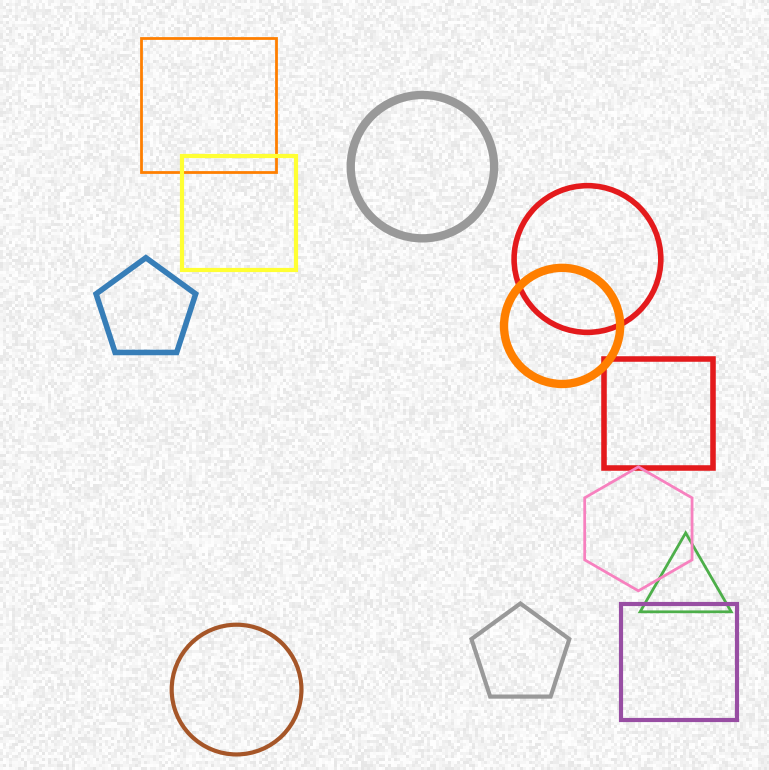[{"shape": "square", "thickness": 2, "radius": 0.36, "center": [0.855, 0.463]}, {"shape": "circle", "thickness": 2, "radius": 0.48, "center": [0.763, 0.664]}, {"shape": "pentagon", "thickness": 2, "radius": 0.34, "center": [0.189, 0.597]}, {"shape": "triangle", "thickness": 1, "radius": 0.34, "center": [0.89, 0.24]}, {"shape": "square", "thickness": 1.5, "radius": 0.38, "center": [0.882, 0.141]}, {"shape": "square", "thickness": 1, "radius": 0.44, "center": [0.271, 0.864]}, {"shape": "circle", "thickness": 3, "radius": 0.38, "center": [0.73, 0.577]}, {"shape": "square", "thickness": 1.5, "radius": 0.37, "center": [0.311, 0.723]}, {"shape": "circle", "thickness": 1.5, "radius": 0.42, "center": [0.307, 0.104]}, {"shape": "hexagon", "thickness": 1, "radius": 0.4, "center": [0.829, 0.313]}, {"shape": "pentagon", "thickness": 1.5, "radius": 0.33, "center": [0.676, 0.149]}, {"shape": "circle", "thickness": 3, "radius": 0.47, "center": [0.549, 0.784]}]